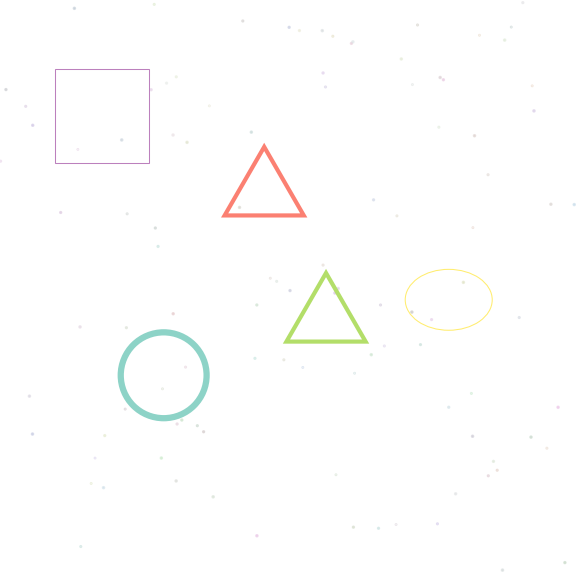[{"shape": "circle", "thickness": 3, "radius": 0.37, "center": [0.283, 0.349]}, {"shape": "triangle", "thickness": 2, "radius": 0.4, "center": [0.457, 0.666]}, {"shape": "triangle", "thickness": 2, "radius": 0.4, "center": [0.565, 0.447]}, {"shape": "square", "thickness": 0.5, "radius": 0.41, "center": [0.177, 0.799]}, {"shape": "oval", "thickness": 0.5, "radius": 0.38, "center": [0.777, 0.48]}]